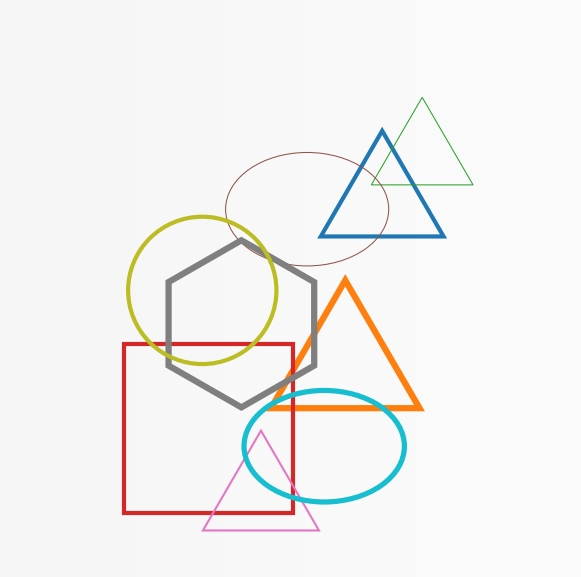[{"shape": "triangle", "thickness": 2, "radius": 0.61, "center": [0.658, 0.651]}, {"shape": "triangle", "thickness": 3, "radius": 0.74, "center": [0.594, 0.366]}, {"shape": "triangle", "thickness": 0.5, "radius": 0.51, "center": [0.726, 0.73]}, {"shape": "square", "thickness": 2, "radius": 0.73, "center": [0.359, 0.257]}, {"shape": "oval", "thickness": 0.5, "radius": 0.7, "center": [0.528, 0.637]}, {"shape": "triangle", "thickness": 1, "radius": 0.58, "center": [0.449, 0.138]}, {"shape": "hexagon", "thickness": 3, "radius": 0.72, "center": [0.415, 0.438]}, {"shape": "circle", "thickness": 2, "radius": 0.64, "center": [0.348, 0.496]}, {"shape": "oval", "thickness": 2.5, "radius": 0.69, "center": [0.558, 0.226]}]